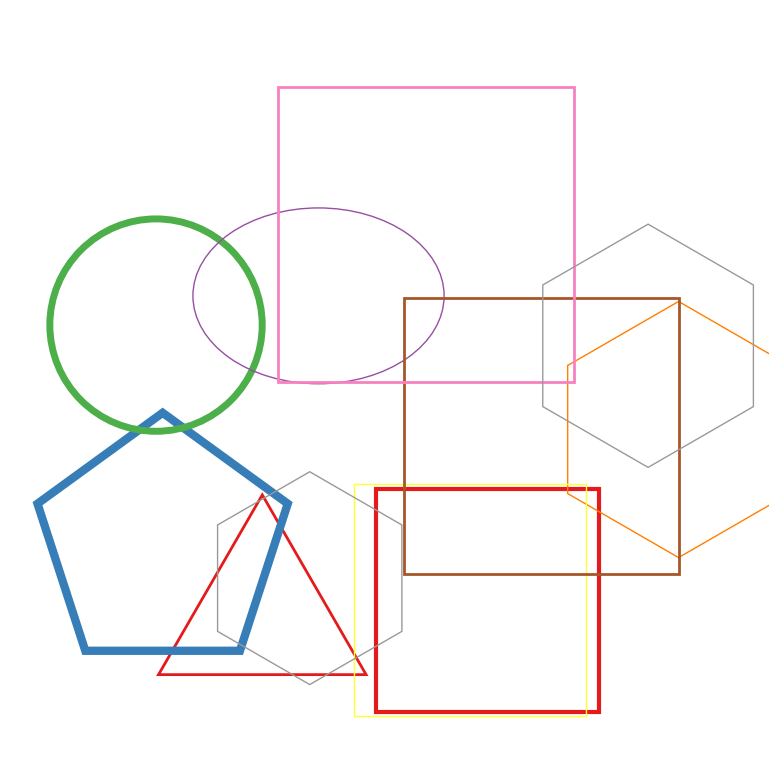[{"shape": "triangle", "thickness": 1, "radius": 0.78, "center": [0.341, 0.202]}, {"shape": "square", "thickness": 1.5, "radius": 0.72, "center": [0.633, 0.22]}, {"shape": "pentagon", "thickness": 3, "radius": 0.85, "center": [0.211, 0.293]}, {"shape": "circle", "thickness": 2.5, "radius": 0.69, "center": [0.203, 0.578]}, {"shape": "oval", "thickness": 0.5, "radius": 0.82, "center": [0.414, 0.616]}, {"shape": "hexagon", "thickness": 0.5, "radius": 0.83, "center": [0.881, 0.442]}, {"shape": "square", "thickness": 0.5, "radius": 0.75, "center": [0.611, 0.22]}, {"shape": "square", "thickness": 1, "radius": 0.89, "center": [0.703, 0.433]}, {"shape": "square", "thickness": 1, "radius": 0.96, "center": [0.553, 0.695]}, {"shape": "hexagon", "thickness": 0.5, "radius": 0.79, "center": [0.842, 0.551]}, {"shape": "hexagon", "thickness": 0.5, "radius": 0.69, "center": [0.402, 0.249]}]